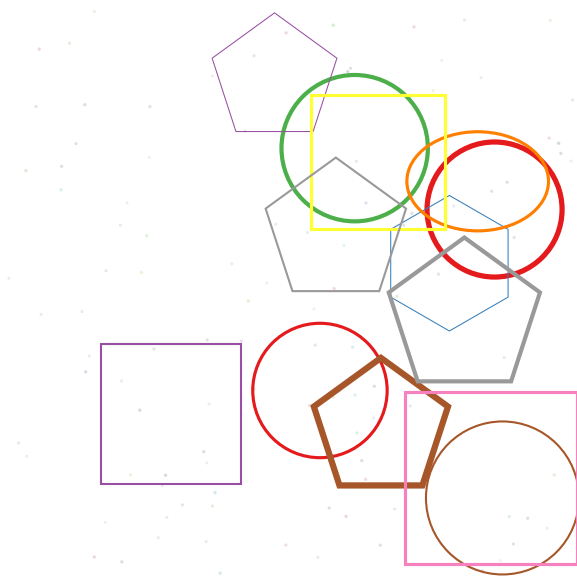[{"shape": "circle", "thickness": 1.5, "radius": 0.58, "center": [0.554, 0.323]}, {"shape": "circle", "thickness": 2.5, "radius": 0.58, "center": [0.856, 0.636]}, {"shape": "hexagon", "thickness": 0.5, "radius": 0.59, "center": [0.778, 0.543]}, {"shape": "circle", "thickness": 2, "radius": 0.63, "center": [0.614, 0.743]}, {"shape": "square", "thickness": 1, "radius": 0.61, "center": [0.296, 0.282]}, {"shape": "pentagon", "thickness": 0.5, "radius": 0.57, "center": [0.475, 0.863]}, {"shape": "oval", "thickness": 1.5, "radius": 0.61, "center": [0.827, 0.685]}, {"shape": "square", "thickness": 1.5, "radius": 0.58, "center": [0.655, 0.718]}, {"shape": "circle", "thickness": 1, "radius": 0.66, "center": [0.87, 0.137]}, {"shape": "pentagon", "thickness": 3, "radius": 0.61, "center": [0.66, 0.257]}, {"shape": "square", "thickness": 1.5, "radius": 0.75, "center": [0.851, 0.171]}, {"shape": "pentagon", "thickness": 1, "radius": 0.64, "center": [0.582, 0.598]}, {"shape": "pentagon", "thickness": 2, "radius": 0.69, "center": [0.804, 0.45]}]